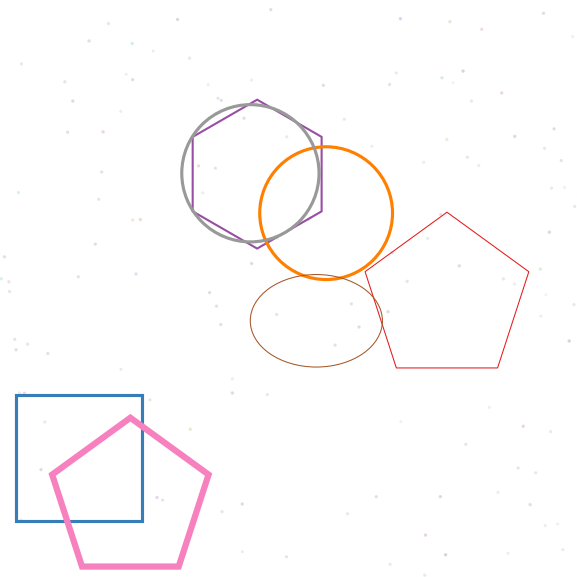[{"shape": "pentagon", "thickness": 0.5, "radius": 0.75, "center": [0.774, 0.483]}, {"shape": "square", "thickness": 1.5, "radius": 0.55, "center": [0.136, 0.206]}, {"shape": "hexagon", "thickness": 1, "radius": 0.64, "center": [0.445, 0.698]}, {"shape": "circle", "thickness": 1.5, "radius": 0.57, "center": [0.565, 0.63]}, {"shape": "oval", "thickness": 0.5, "radius": 0.57, "center": [0.548, 0.444]}, {"shape": "pentagon", "thickness": 3, "radius": 0.71, "center": [0.226, 0.133]}, {"shape": "circle", "thickness": 1.5, "radius": 0.59, "center": [0.434, 0.699]}]